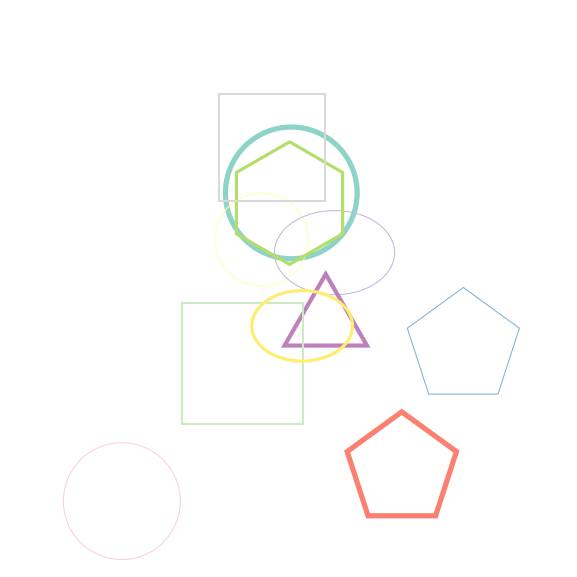[{"shape": "circle", "thickness": 2.5, "radius": 0.57, "center": [0.504, 0.665]}, {"shape": "circle", "thickness": 0.5, "radius": 0.4, "center": [0.453, 0.584]}, {"shape": "oval", "thickness": 0.5, "radius": 0.52, "center": [0.579, 0.562]}, {"shape": "pentagon", "thickness": 2.5, "radius": 0.5, "center": [0.696, 0.186]}, {"shape": "pentagon", "thickness": 0.5, "radius": 0.51, "center": [0.802, 0.399]}, {"shape": "hexagon", "thickness": 1.5, "radius": 0.53, "center": [0.501, 0.647]}, {"shape": "circle", "thickness": 0.5, "radius": 0.51, "center": [0.211, 0.131]}, {"shape": "square", "thickness": 1, "radius": 0.46, "center": [0.471, 0.743]}, {"shape": "triangle", "thickness": 2, "radius": 0.41, "center": [0.564, 0.442]}, {"shape": "square", "thickness": 1, "radius": 0.52, "center": [0.42, 0.369]}, {"shape": "oval", "thickness": 1.5, "radius": 0.44, "center": [0.523, 0.435]}]